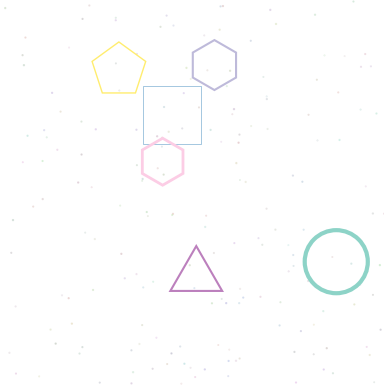[{"shape": "circle", "thickness": 3, "radius": 0.41, "center": [0.873, 0.32]}, {"shape": "hexagon", "thickness": 1.5, "radius": 0.32, "center": [0.557, 0.831]}, {"shape": "square", "thickness": 0.5, "radius": 0.37, "center": [0.447, 0.701]}, {"shape": "hexagon", "thickness": 2, "radius": 0.3, "center": [0.422, 0.58]}, {"shape": "triangle", "thickness": 1.5, "radius": 0.39, "center": [0.51, 0.283]}, {"shape": "pentagon", "thickness": 1, "radius": 0.37, "center": [0.309, 0.818]}]